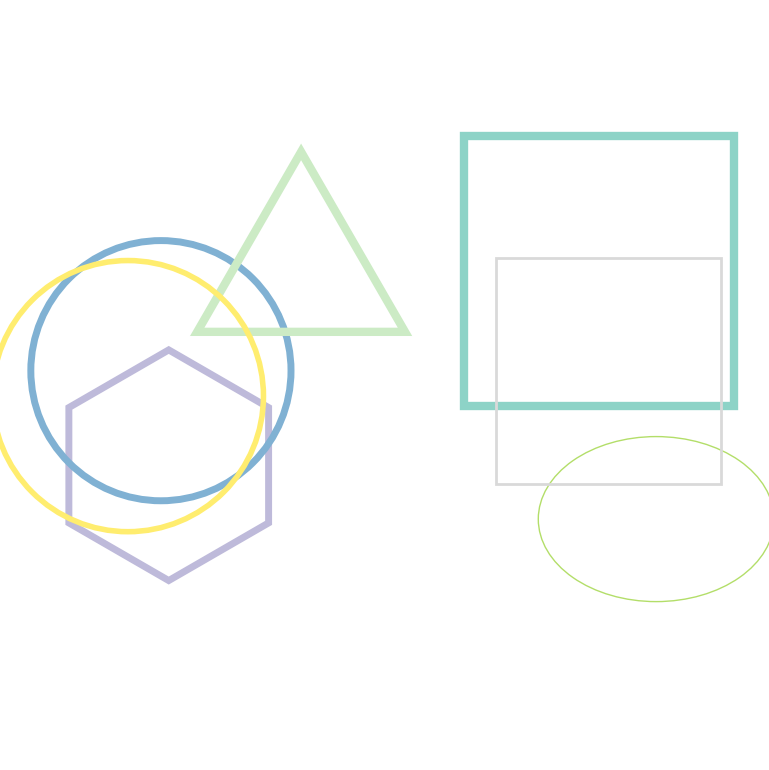[{"shape": "square", "thickness": 3, "radius": 0.88, "center": [0.778, 0.648]}, {"shape": "hexagon", "thickness": 2.5, "radius": 0.75, "center": [0.219, 0.396]}, {"shape": "circle", "thickness": 2.5, "radius": 0.84, "center": [0.209, 0.519]}, {"shape": "oval", "thickness": 0.5, "radius": 0.77, "center": [0.852, 0.326]}, {"shape": "square", "thickness": 1, "radius": 0.73, "center": [0.79, 0.518]}, {"shape": "triangle", "thickness": 3, "radius": 0.78, "center": [0.391, 0.647]}, {"shape": "circle", "thickness": 2, "radius": 0.88, "center": [0.166, 0.486]}]